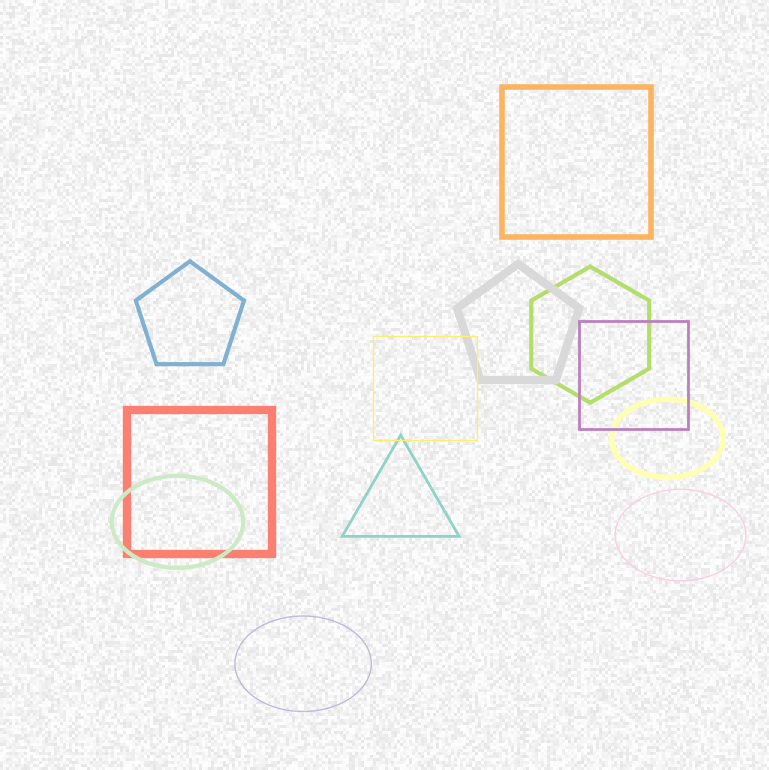[{"shape": "triangle", "thickness": 1, "radius": 0.44, "center": [0.52, 0.347]}, {"shape": "oval", "thickness": 2, "radius": 0.36, "center": [0.867, 0.431]}, {"shape": "oval", "thickness": 0.5, "radius": 0.44, "center": [0.394, 0.138]}, {"shape": "square", "thickness": 3, "radius": 0.47, "center": [0.259, 0.374]}, {"shape": "pentagon", "thickness": 1.5, "radius": 0.37, "center": [0.247, 0.587]}, {"shape": "square", "thickness": 2, "radius": 0.49, "center": [0.749, 0.79]}, {"shape": "hexagon", "thickness": 1.5, "radius": 0.44, "center": [0.767, 0.565]}, {"shape": "oval", "thickness": 0.5, "radius": 0.42, "center": [0.884, 0.305]}, {"shape": "pentagon", "thickness": 3, "radius": 0.42, "center": [0.673, 0.574]}, {"shape": "square", "thickness": 1, "radius": 0.35, "center": [0.823, 0.513]}, {"shape": "oval", "thickness": 1.5, "radius": 0.43, "center": [0.231, 0.322]}, {"shape": "square", "thickness": 0.5, "radius": 0.34, "center": [0.552, 0.496]}]